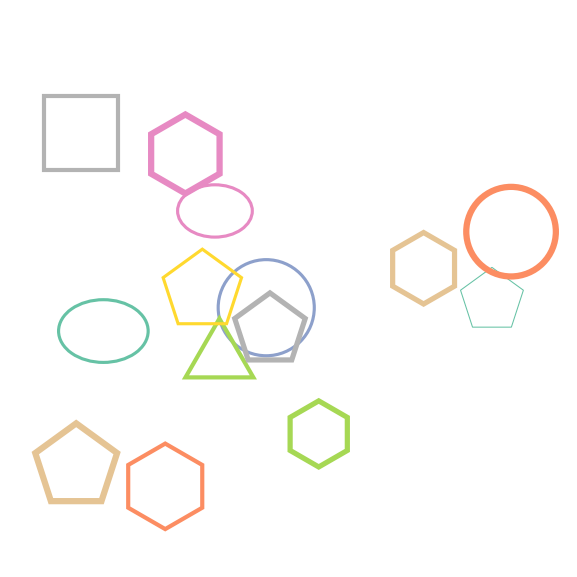[{"shape": "oval", "thickness": 1.5, "radius": 0.39, "center": [0.179, 0.426]}, {"shape": "pentagon", "thickness": 0.5, "radius": 0.29, "center": [0.852, 0.479]}, {"shape": "circle", "thickness": 3, "radius": 0.39, "center": [0.885, 0.598]}, {"shape": "hexagon", "thickness": 2, "radius": 0.37, "center": [0.286, 0.157]}, {"shape": "circle", "thickness": 1.5, "radius": 0.42, "center": [0.461, 0.466]}, {"shape": "hexagon", "thickness": 3, "radius": 0.34, "center": [0.321, 0.733]}, {"shape": "oval", "thickness": 1.5, "radius": 0.32, "center": [0.372, 0.634]}, {"shape": "triangle", "thickness": 2, "radius": 0.34, "center": [0.38, 0.38]}, {"shape": "hexagon", "thickness": 2.5, "radius": 0.29, "center": [0.552, 0.248]}, {"shape": "pentagon", "thickness": 1.5, "radius": 0.36, "center": [0.35, 0.496]}, {"shape": "hexagon", "thickness": 2.5, "radius": 0.31, "center": [0.734, 0.535]}, {"shape": "pentagon", "thickness": 3, "radius": 0.37, "center": [0.132, 0.192]}, {"shape": "square", "thickness": 2, "radius": 0.32, "center": [0.14, 0.769]}, {"shape": "pentagon", "thickness": 2.5, "radius": 0.32, "center": [0.467, 0.428]}]